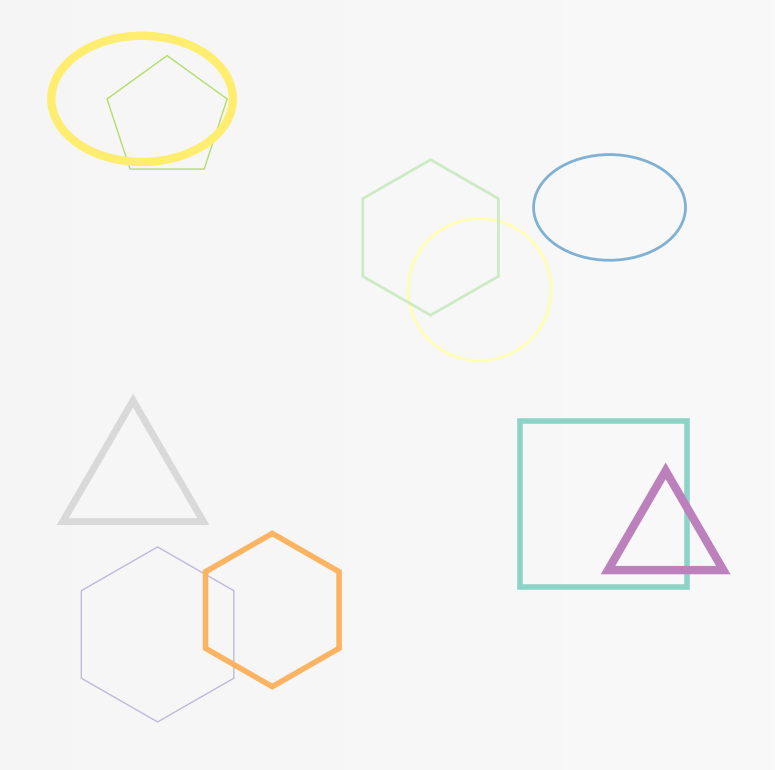[{"shape": "square", "thickness": 2, "radius": 0.54, "center": [0.779, 0.345]}, {"shape": "circle", "thickness": 1, "radius": 0.46, "center": [0.619, 0.624]}, {"shape": "hexagon", "thickness": 0.5, "radius": 0.57, "center": [0.203, 0.176]}, {"shape": "oval", "thickness": 1, "radius": 0.49, "center": [0.787, 0.731]}, {"shape": "hexagon", "thickness": 2, "radius": 0.5, "center": [0.351, 0.208]}, {"shape": "pentagon", "thickness": 0.5, "radius": 0.41, "center": [0.216, 0.846]}, {"shape": "triangle", "thickness": 2.5, "radius": 0.52, "center": [0.172, 0.375]}, {"shape": "triangle", "thickness": 3, "radius": 0.43, "center": [0.859, 0.303]}, {"shape": "hexagon", "thickness": 1, "radius": 0.5, "center": [0.556, 0.692]}, {"shape": "oval", "thickness": 3, "radius": 0.59, "center": [0.183, 0.872]}]